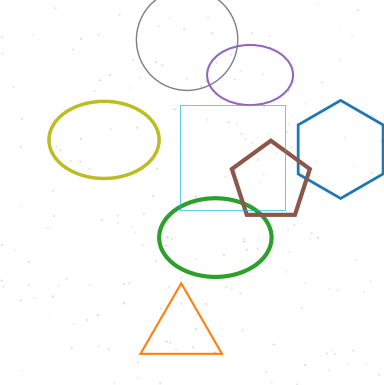[{"shape": "hexagon", "thickness": 2, "radius": 0.64, "center": [0.885, 0.612]}, {"shape": "triangle", "thickness": 1.5, "radius": 0.61, "center": [0.471, 0.142]}, {"shape": "oval", "thickness": 3, "radius": 0.73, "center": [0.559, 0.383]}, {"shape": "oval", "thickness": 1.5, "radius": 0.56, "center": [0.65, 0.805]}, {"shape": "pentagon", "thickness": 3, "radius": 0.53, "center": [0.704, 0.528]}, {"shape": "circle", "thickness": 1, "radius": 0.66, "center": [0.486, 0.897]}, {"shape": "oval", "thickness": 2.5, "radius": 0.72, "center": [0.27, 0.637]}, {"shape": "square", "thickness": 0.5, "radius": 0.68, "center": [0.603, 0.592]}]